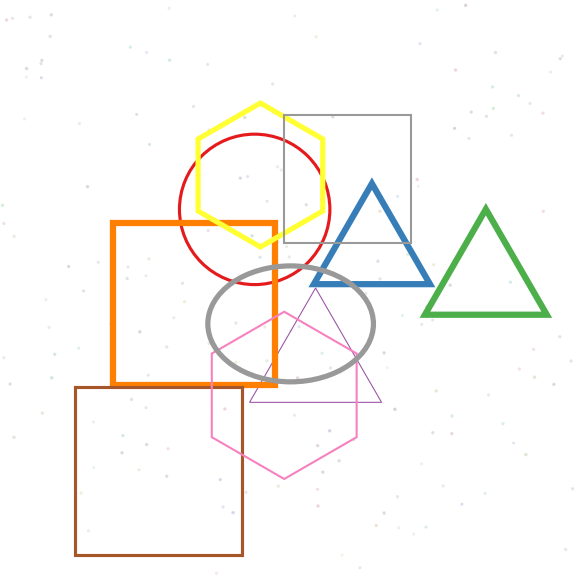[{"shape": "circle", "thickness": 1.5, "radius": 0.65, "center": [0.441, 0.637]}, {"shape": "triangle", "thickness": 3, "radius": 0.58, "center": [0.644, 0.565]}, {"shape": "triangle", "thickness": 3, "radius": 0.61, "center": [0.841, 0.515]}, {"shape": "triangle", "thickness": 0.5, "radius": 0.66, "center": [0.546, 0.368]}, {"shape": "square", "thickness": 3, "radius": 0.7, "center": [0.335, 0.472]}, {"shape": "hexagon", "thickness": 2.5, "radius": 0.62, "center": [0.451, 0.696]}, {"shape": "square", "thickness": 1.5, "radius": 0.73, "center": [0.274, 0.184]}, {"shape": "hexagon", "thickness": 1, "radius": 0.72, "center": [0.492, 0.315]}, {"shape": "oval", "thickness": 2.5, "radius": 0.72, "center": [0.503, 0.438]}, {"shape": "square", "thickness": 1, "radius": 0.55, "center": [0.601, 0.689]}]